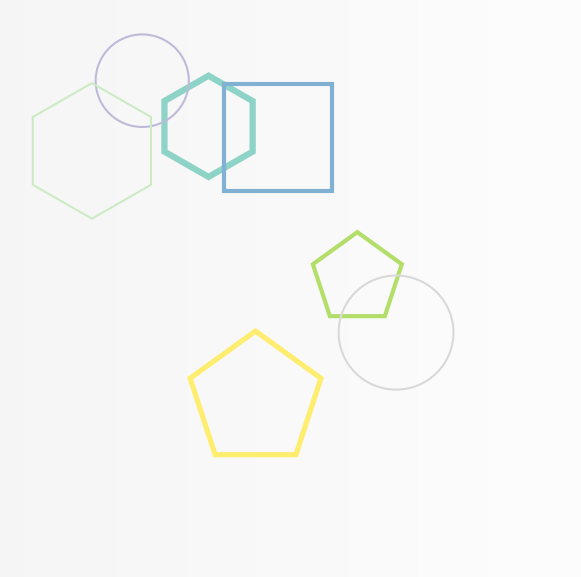[{"shape": "hexagon", "thickness": 3, "radius": 0.44, "center": [0.359, 0.78]}, {"shape": "circle", "thickness": 1, "radius": 0.4, "center": [0.245, 0.859]}, {"shape": "square", "thickness": 2, "radius": 0.46, "center": [0.478, 0.76]}, {"shape": "pentagon", "thickness": 2, "radius": 0.4, "center": [0.615, 0.517]}, {"shape": "circle", "thickness": 1, "radius": 0.49, "center": [0.681, 0.423]}, {"shape": "hexagon", "thickness": 1, "radius": 0.59, "center": [0.158, 0.738]}, {"shape": "pentagon", "thickness": 2.5, "radius": 0.59, "center": [0.44, 0.308]}]